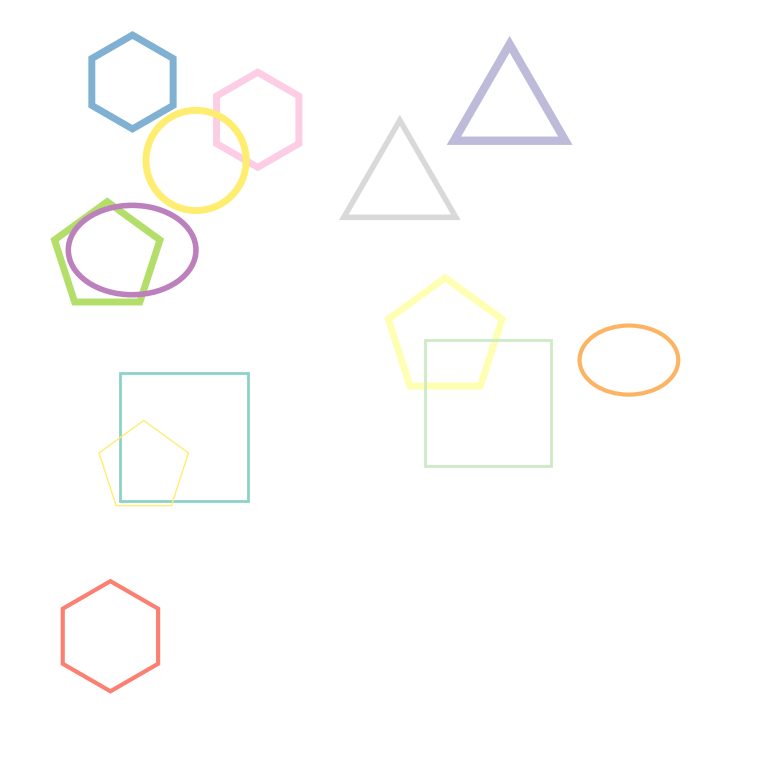[{"shape": "square", "thickness": 1, "radius": 0.41, "center": [0.239, 0.433]}, {"shape": "pentagon", "thickness": 2.5, "radius": 0.39, "center": [0.578, 0.561]}, {"shape": "triangle", "thickness": 3, "radius": 0.42, "center": [0.662, 0.859]}, {"shape": "hexagon", "thickness": 1.5, "radius": 0.36, "center": [0.143, 0.174]}, {"shape": "hexagon", "thickness": 2.5, "radius": 0.3, "center": [0.172, 0.894]}, {"shape": "oval", "thickness": 1.5, "radius": 0.32, "center": [0.817, 0.532]}, {"shape": "pentagon", "thickness": 2.5, "radius": 0.36, "center": [0.139, 0.666]}, {"shape": "hexagon", "thickness": 2.5, "radius": 0.31, "center": [0.335, 0.844]}, {"shape": "triangle", "thickness": 2, "radius": 0.42, "center": [0.519, 0.76]}, {"shape": "oval", "thickness": 2, "radius": 0.41, "center": [0.172, 0.675]}, {"shape": "square", "thickness": 1, "radius": 0.41, "center": [0.634, 0.476]}, {"shape": "circle", "thickness": 2.5, "radius": 0.33, "center": [0.255, 0.792]}, {"shape": "pentagon", "thickness": 0.5, "radius": 0.31, "center": [0.187, 0.393]}]